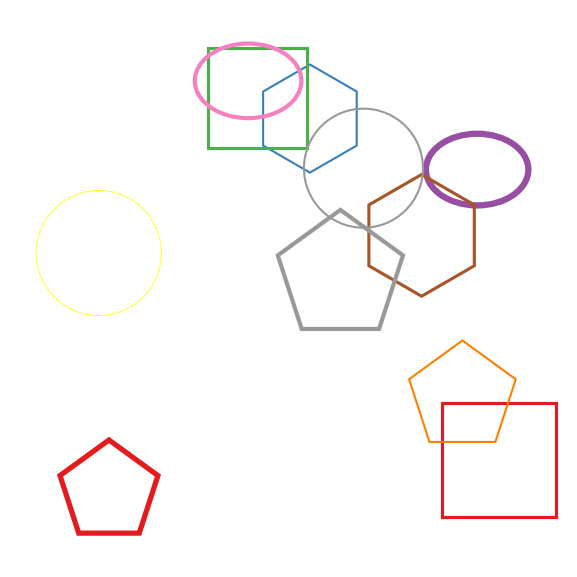[{"shape": "square", "thickness": 1.5, "radius": 0.49, "center": [0.864, 0.203]}, {"shape": "pentagon", "thickness": 2.5, "radius": 0.45, "center": [0.189, 0.148]}, {"shape": "hexagon", "thickness": 1, "radius": 0.47, "center": [0.537, 0.794]}, {"shape": "square", "thickness": 1.5, "radius": 0.43, "center": [0.445, 0.829]}, {"shape": "oval", "thickness": 3, "radius": 0.44, "center": [0.826, 0.705]}, {"shape": "pentagon", "thickness": 1, "radius": 0.49, "center": [0.801, 0.312]}, {"shape": "circle", "thickness": 0.5, "radius": 0.54, "center": [0.171, 0.561]}, {"shape": "hexagon", "thickness": 1.5, "radius": 0.53, "center": [0.73, 0.592]}, {"shape": "oval", "thickness": 2, "radius": 0.46, "center": [0.43, 0.859]}, {"shape": "circle", "thickness": 1, "radius": 0.52, "center": [0.629, 0.708]}, {"shape": "pentagon", "thickness": 2, "radius": 0.57, "center": [0.589, 0.522]}]